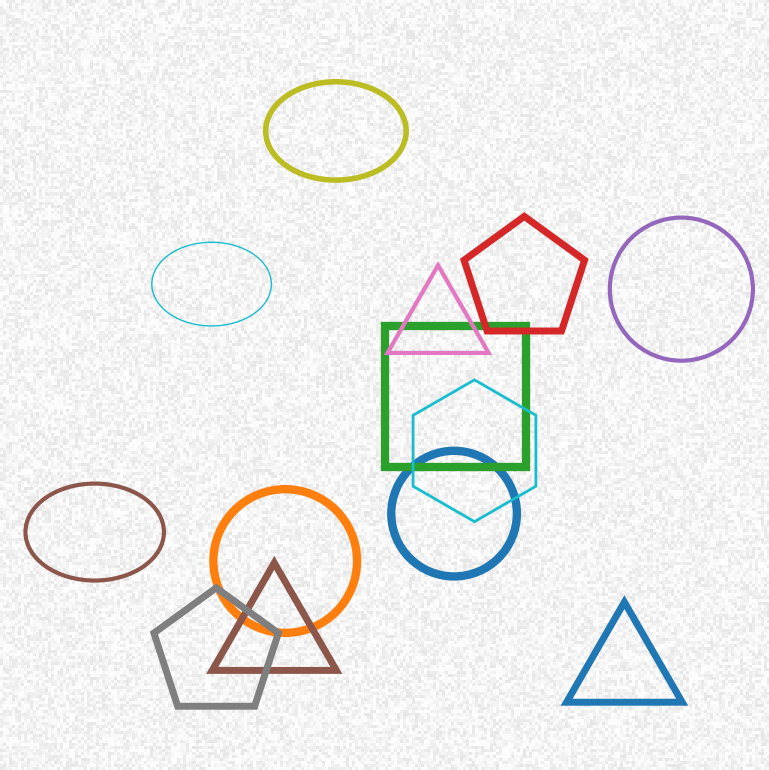[{"shape": "circle", "thickness": 3, "radius": 0.41, "center": [0.59, 0.333]}, {"shape": "triangle", "thickness": 2.5, "radius": 0.43, "center": [0.811, 0.131]}, {"shape": "circle", "thickness": 3, "radius": 0.47, "center": [0.37, 0.271]}, {"shape": "square", "thickness": 3, "radius": 0.46, "center": [0.591, 0.485]}, {"shape": "pentagon", "thickness": 2.5, "radius": 0.41, "center": [0.681, 0.637]}, {"shape": "circle", "thickness": 1.5, "radius": 0.46, "center": [0.885, 0.624]}, {"shape": "triangle", "thickness": 2.5, "radius": 0.47, "center": [0.356, 0.176]}, {"shape": "oval", "thickness": 1.5, "radius": 0.45, "center": [0.123, 0.309]}, {"shape": "triangle", "thickness": 1.5, "radius": 0.38, "center": [0.569, 0.58]}, {"shape": "pentagon", "thickness": 2.5, "radius": 0.42, "center": [0.281, 0.152]}, {"shape": "oval", "thickness": 2, "radius": 0.46, "center": [0.436, 0.83]}, {"shape": "oval", "thickness": 0.5, "radius": 0.39, "center": [0.275, 0.631]}, {"shape": "hexagon", "thickness": 1, "radius": 0.46, "center": [0.616, 0.415]}]